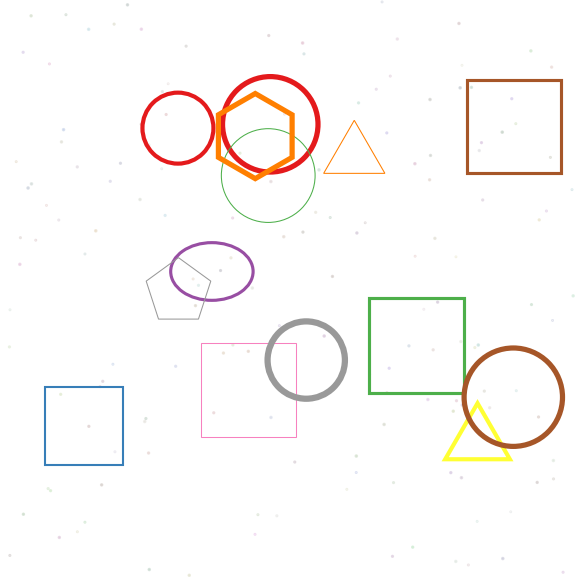[{"shape": "circle", "thickness": 2, "radius": 0.31, "center": [0.308, 0.777]}, {"shape": "circle", "thickness": 2.5, "radius": 0.41, "center": [0.468, 0.784]}, {"shape": "square", "thickness": 1, "radius": 0.34, "center": [0.145, 0.261]}, {"shape": "square", "thickness": 1.5, "radius": 0.41, "center": [0.722, 0.401]}, {"shape": "circle", "thickness": 0.5, "radius": 0.41, "center": [0.464, 0.695]}, {"shape": "oval", "thickness": 1.5, "radius": 0.36, "center": [0.367, 0.529]}, {"shape": "triangle", "thickness": 0.5, "radius": 0.31, "center": [0.613, 0.73]}, {"shape": "hexagon", "thickness": 2.5, "radius": 0.37, "center": [0.442, 0.764]}, {"shape": "triangle", "thickness": 2, "radius": 0.32, "center": [0.827, 0.236]}, {"shape": "circle", "thickness": 2.5, "radius": 0.43, "center": [0.889, 0.311]}, {"shape": "square", "thickness": 1.5, "radius": 0.41, "center": [0.889, 0.78]}, {"shape": "square", "thickness": 0.5, "radius": 0.41, "center": [0.43, 0.324]}, {"shape": "pentagon", "thickness": 0.5, "radius": 0.29, "center": [0.309, 0.494]}, {"shape": "circle", "thickness": 3, "radius": 0.33, "center": [0.53, 0.376]}]